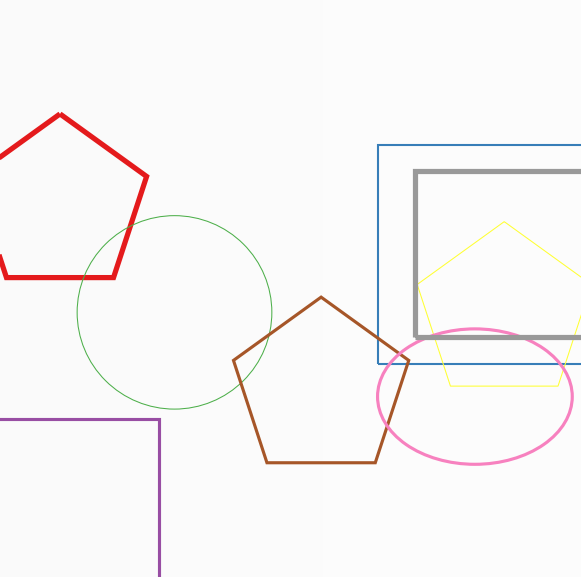[{"shape": "pentagon", "thickness": 2.5, "radius": 0.78, "center": [0.103, 0.645]}, {"shape": "square", "thickness": 1, "radius": 0.95, "center": [0.84, 0.559]}, {"shape": "circle", "thickness": 0.5, "radius": 0.84, "center": [0.3, 0.458]}, {"shape": "square", "thickness": 1.5, "radius": 0.73, "center": [0.127, 0.128]}, {"shape": "pentagon", "thickness": 0.5, "radius": 0.79, "center": [0.867, 0.458]}, {"shape": "pentagon", "thickness": 1.5, "radius": 0.79, "center": [0.552, 0.326]}, {"shape": "oval", "thickness": 1.5, "radius": 0.84, "center": [0.817, 0.312]}, {"shape": "square", "thickness": 2.5, "radius": 0.72, "center": [0.858, 0.559]}]